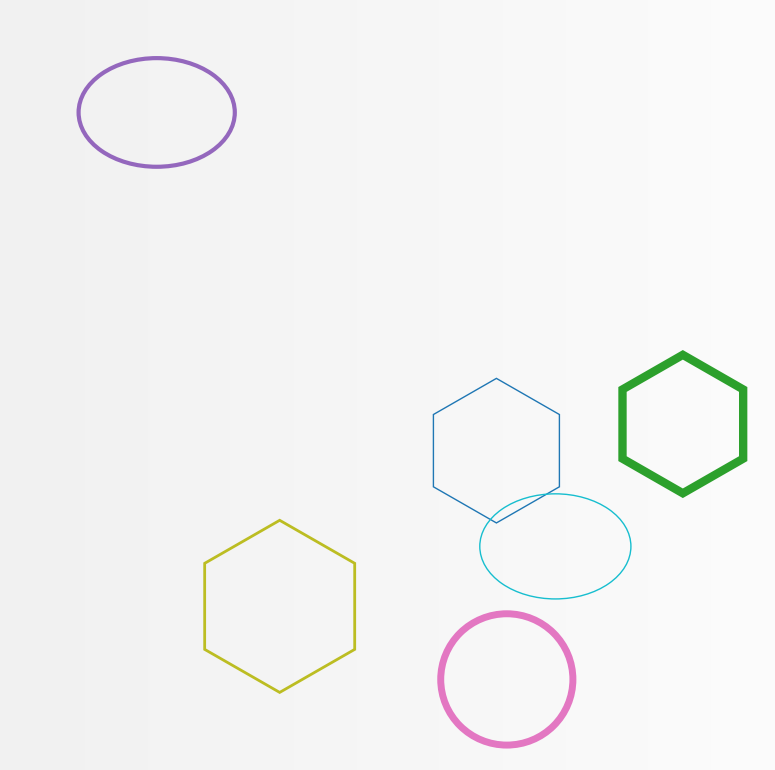[{"shape": "hexagon", "thickness": 0.5, "radius": 0.47, "center": [0.641, 0.415]}, {"shape": "hexagon", "thickness": 3, "radius": 0.45, "center": [0.881, 0.449]}, {"shape": "oval", "thickness": 1.5, "radius": 0.5, "center": [0.202, 0.854]}, {"shape": "circle", "thickness": 2.5, "radius": 0.43, "center": [0.654, 0.118]}, {"shape": "hexagon", "thickness": 1, "radius": 0.56, "center": [0.361, 0.213]}, {"shape": "oval", "thickness": 0.5, "radius": 0.49, "center": [0.717, 0.29]}]